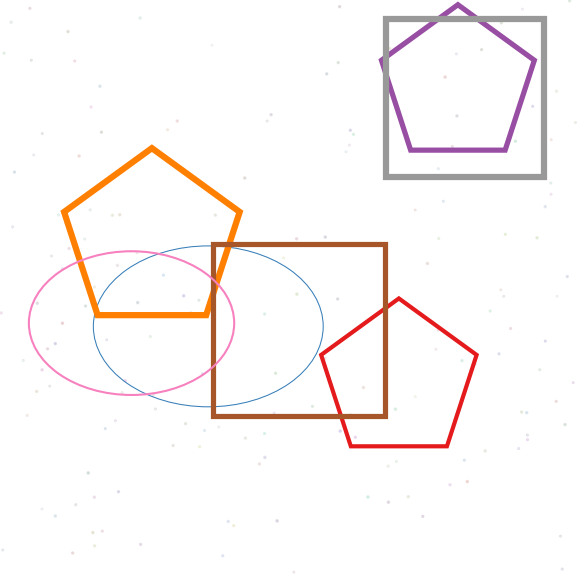[{"shape": "pentagon", "thickness": 2, "radius": 0.71, "center": [0.691, 0.341]}, {"shape": "oval", "thickness": 0.5, "radius": 1.0, "center": [0.361, 0.434]}, {"shape": "pentagon", "thickness": 2.5, "radius": 0.7, "center": [0.793, 0.852]}, {"shape": "pentagon", "thickness": 3, "radius": 0.8, "center": [0.263, 0.583]}, {"shape": "square", "thickness": 2.5, "radius": 0.74, "center": [0.517, 0.427]}, {"shape": "oval", "thickness": 1, "radius": 0.89, "center": [0.228, 0.44]}, {"shape": "square", "thickness": 3, "radius": 0.69, "center": [0.805, 0.829]}]